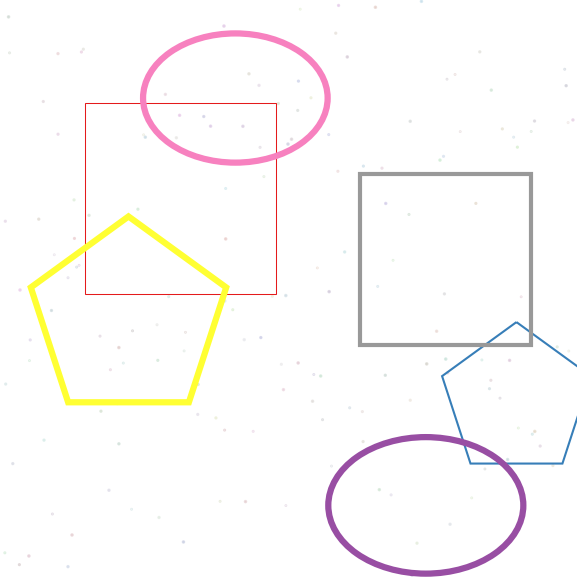[{"shape": "square", "thickness": 0.5, "radius": 0.83, "center": [0.313, 0.656]}, {"shape": "pentagon", "thickness": 1, "radius": 0.68, "center": [0.894, 0.306]}, {"shape": "oval", "thickness": 3, "radius": 0.84, "center": [0.737, 0.124]}, {"shape": "pentagon", "thickness": 3, "radius": 0.89, "center": [0.223, 0.446]}, {"shape": "oval", "thickness": 3, "radius": 0.8, "center": [0.408, 0.829]}, {"shape": "square", "thickness": 2, "radius": 0.74, "center": [0.771, 0.55]}]